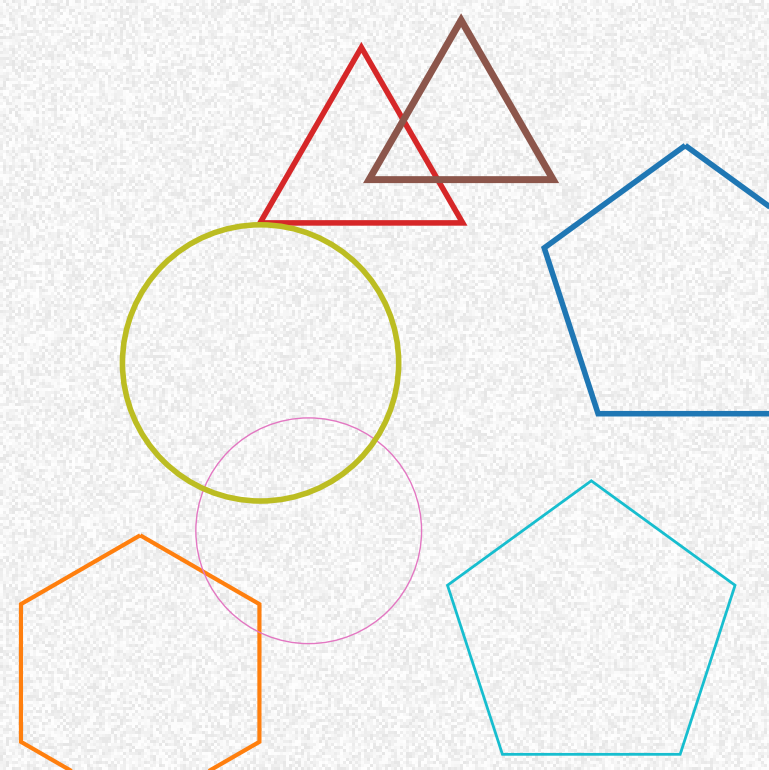[{"shape": "pentagon", "thickness": 2, "radius": 0.96, "center": [0.89, 0.619]}, {"shape": "hexagon", "thickness": 1.5, "radius": 0.89, "center": [0.182, 0.126]}, {"shape": "triangle", "thickness": 2, "radius": 0.76, "center": [0.469, 0.786]}, {"shape": "triangle", "thickness": 2.5, "radius": 0.69, "center": [0.599, 0.836]}, {"shape": "circle", "thickness": 0.5, "radius": 0.73, "center": [0.401, 0.311]}, {"shape": "circle", "thickness": 2, "radius": 0.9, "center": [0.338, 0.529]}, {"shape": "pentagon", "thickness": 1, "radius": 0.98, "center": [0.768, 0.179]}]